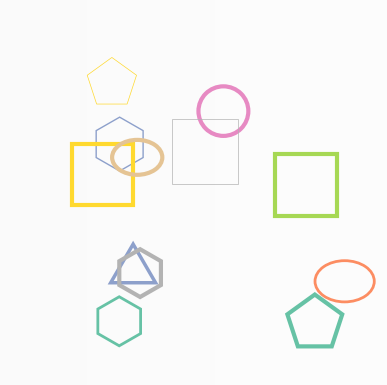[{"shape": "pentagon", "thickness": 3, "radius": 0.37, "center": [0.812, 0.161]}, {"shape": "hexagon", "thickness": 2, "radius": 0.32, "center": [0.308, 0.166]}, {"shape": "oval", "thickness": 2, "radius": 0.38, "center": [0.889, 0.269]}, {"shape": "hexagon", "thickness": 1, "radius": 0.35, "center": [0.309, 0.626]}, {"shape": "triangle", "thickness": 2.5, "radius": 0.33, "center": [0.344, 0.299]}, {"shape": "circle", "thickness": 3, "radius": 0.32, "center": [0.577, 0.711]}, {"shape": "square", "thickness": 3, "radius": 0.4, "center": [0.79, 0.52]}, {"shape": "square", "thickness": 3, "radius": 0.39, "center": [0.264, 0.547]}, {"shape": "pentagon", "thickness": 0.5, "radius": 0.33, "center": [0.289, 0.784]}, {"shape": "oval", "thickness": 3, "radius": 0.32, "center": [0.354, 0.591]}, {"shape": "square", "thickness": 0.5, "radius": 0.43, "center": [0.529, 0.606]}, {"shape": "hexagon", "thickness": 3, "radius": 0.31, "center": [0.362, 0.291]}]